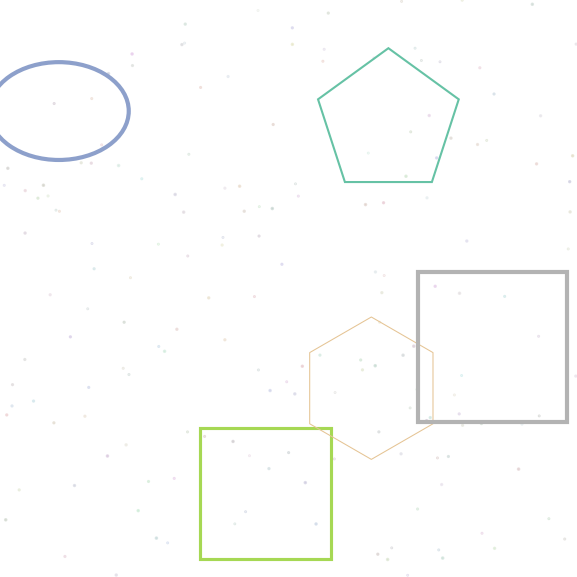[{"shape": "pentagon", "thickness": 1, "radius": 0.64, "center": [0.673, 0.788]}, {"shape": "oval", "thickness": 2, "radius": 0.6, "center": [0.102, 0.807]}, {"shape": "square", "thickness": 1.5, "radius": 0.57, "center": [0.459, 0.145]}, {"shape": "hexagon", "thickness": 0.5, "radius": 0.62, "center": [0.643, 0.327]}, {"shape": "square", "thickness": 2, "radius": 0.65, "center": [0.853, 0.399]}]